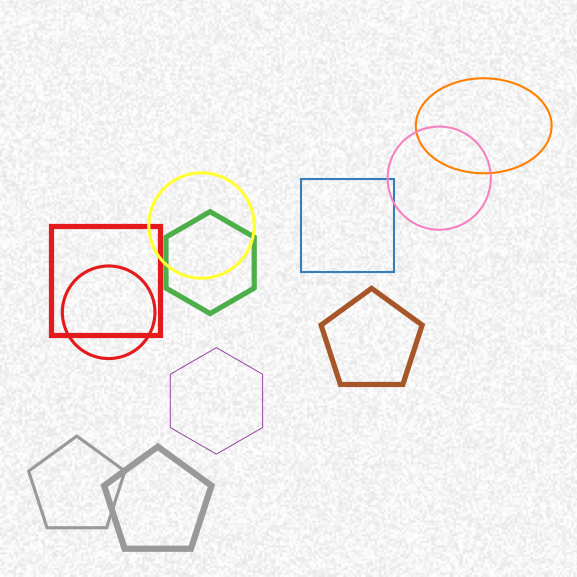[{"shape": "square", "thickness": 2.5, "radius": 0.47, "center": [0.182, 0.514]}, {"shape": "circle", "thickness": 1.5, "radius": 0.4, "center": [0.188, 0.458]}, {"shape": "square", "thickness": 1, "radius": 0.4, "center": [0.602, 0.609]}, {"shape": "hexagon", "thickness": 2.5, "radius": 0.44, "center": [0.364, 0.544]}, {"shape": "hexagon", "thickness": 0.5, "radius": 0.46, "center": [0.375, 0.305]}, {"shape": "oval", "thickness": 1, "radius": 0.59, "center": [0.838, 0.781]}, {"shape": "circle", "thickness": 1.5, "radius": 0.46, "center": [0.349, 0.609]}, {"shape": "pentagon", "thickness": 2.5, "radius": 0.46, "center": [0.643, 0.408]}, {"shape": "circle", "thickness": 1, "radius": 0.45, "center": [0.761, 0.691]}, {"shape": "pentagon", "thickness": 3, "radius": 0.49, "center": [0.273, 0.128]}, {"shape": "pentagon", "thickness": 1.5, "radius": 0.44, "center": [0.133, 0.156]}]